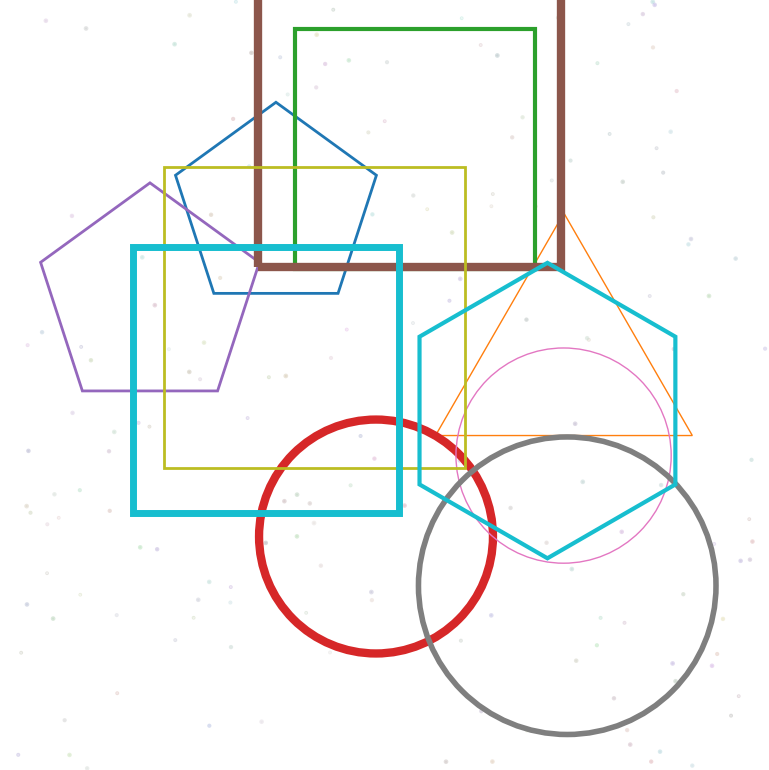[{"shape": "pentagon", "thickness": 1, "radius": 0.69, "center": [0.358, 0.73]}, {"shape": "triangle", "thickness": 0.5, "radius": 0.96, "center": [0.732, 0.531]}, {"shape": "square", "thickness": 1.5, "radius": 0.78, "center": [0.539, 0.806]}, {"shape": "circle", "thickness": 3, "radius": 0.76, "center": [0.488, 0.303]}, {"shape": "pentagon", "thickness": 1, "radius": 0.75, "center": [0.195, 0.613]}, {"shape": "square", "thickness": 3, "radius": 0.98, "center": [0.532, 0.85]}, {"shape": "circle", "thickness": 0.5, "radius": 0.7, "center": [0.732, 0.408]}, {"shape": "circle", "thickness": 2, "radius": 0.97, "center": [0.737, 0.239]}, {"shape": "square", "thickness": 1, "radius": 0.98, "center": [0.408, 0.588]}, {"shape": "square", "thickness": 2.5, "radius": 0.86, "center": [0.346, 0.506]}, {"shape": "hexagon", "thickness": 1.5, "radius": 0.96, "center": [0.711, 0.467]}]